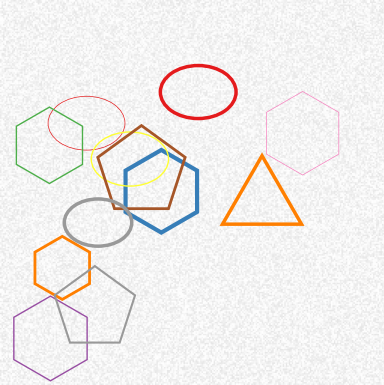[{"shape": "oval", "thickness": 0.5, "radius": 0.5, "center": [0.225, 0.68]}, {"shape": "oval", "thickness": 2.5, "radius": 0.49, "center": [0.515, 0.761]}, {"shape": "hexagon", "thickness": 3, "radius": 0.54, "center": [0.419, 0.503]}, {"shape": "hexagon", "thickness": 1, "radius": 0.5, "center": [0.128, 0.623]}, {"shape": "hexagon", "thickness": 1, "radius": 0.55, "center": [0.131, 0.121]}, {"shape": "hexagon", "thickness": 2, "radius": 0.41, "center": [0.162, 0.304]}, {"shape": "triangle", "thickness": 2.5, "radius": 0.59, "center": [0.681, 0.477]}, {"shape": "oval", "thickness": 1, "radius": 0.5, "center": [0.337, 0.587]}, {"shape": "pentagon", "thickness": 2, "radius": 0.6, "center": [0.367, 0.555]}, {"shape": "hexagon", "thickness": 0.5, "radius": 0.54, "center": [0.786, 0.654]}, {"shape": "pentagon", "thickness": 1.5, "radius": 0.55, "center": [0.246, 0.199]}, {"shape": "oval", "thickness": 2.5, "radius": 0.44, "center": [0.255, 0.422]}]